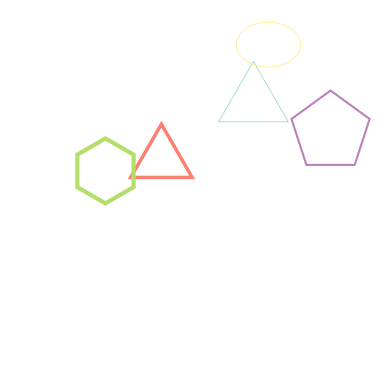[{"shape": "triangle", "thickness": 0.5, "radius": 0.52, "center": [0.658, 0.736]}, {"shape": "triangle", "thickness": 2.5, "radius": 0.46, "center": [0.419, 0.585]}, {"shape": "hexagon", "thickness": 3, "radius": 0.42, "center": [0.274, 0.556]}, {"shape": "pentagon", "thickness": 1.5, "radius": 0.53, "center": [0.859, 0.658]}, {"shape": "oval", "thickness": 0.5, "radius": 0.42, "center": [0.697, 0.884]}]